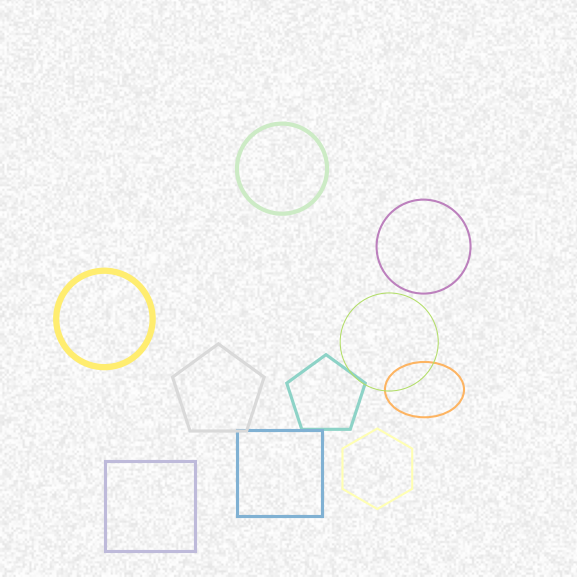[{"shape": "pentagon", "thickness": 1.5, "radius": 0.36, "center": [0.565, 0.314]}, {"shape": "hexagon", "thickness": 1, "radius": 0.35, "center": [0.653, 0.187]}, {"shape": "square", "thickness": 1.5, "radius": 0.39, "center": [0.26, 0.122]}, {"shape": "square", "thickness": 1.5, "radius": 0.37, "center": [0.484, 0.18]}, {"shape": "oval", "thickness": 1, "radius": 0.34, "center": [0.735, 0.324]}, {"shape": "circle", "thickness": 0.5, "radius": 0.42, "center": [0.674, 0.407]}, {"shape": "pentagon", "thickness": 1.5, "radius": 0.42, "center": [0.378, 0.32]}, {"shape": "circle", "thickness": 1, "radius": 0.41, "center": [0.733, 0.572]}, {"shape": "circle", "thickness": 2, "radius": 0.39, "center": [0.488, 0.707]}, {"shape": "circle", "thickness": 3, "radius": 0.42, "center": [0.181, 0.447]}]